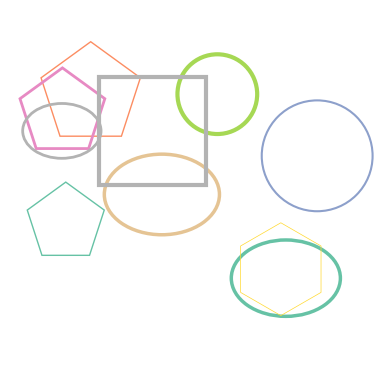[{"shape": "oval", "thickness": 2.5, "radius": 0.71, "center": [0.742, 0.278]}, {"shape": "pentagon", "thickness": 1, "radius": 0.53, "center": [0.171, 0.422]}, {"shape": "pentagon", "thickness": 1, "radius": 0.68, "center": [0.236, 0.756]}, {"shape": "circle", "thickness": 1.5, "radius": 0.72, "center": [0.824, 0.595]}, {"shape": "pentagon", "thickness": 2, "radius": 0.58, "center": [0.162, 0.708]}, {"shape": "circle", "thickness": 3, "radius": 0.52, "center": [0.564, 0.755]}, {"shape": "hexagon", "thickness": 0.5, "radius": 0.6, "center": [0.729, 0.301]}, {"shape": "oval", "thickness": 2.5, "radius": 0.75, "center": [0.42, 0.495]}, {"shape": "square", "thickness": 3, "radius": 0.7, "center": [0.396, 0.66]}, {"shape": "oval", "thickness": 2, "radius": 0.51, "center": [0.161, 0.66]}]